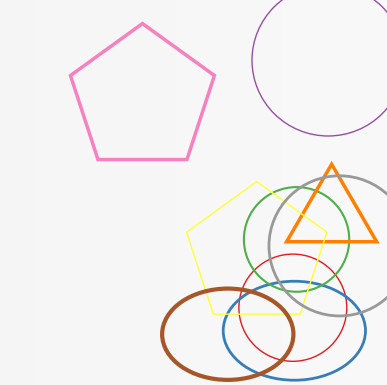[{"shape": "circle", "thickness": 1, "radius": 0.7, "center": [0.756, 0.201]}, {"shape": "oval", "thickness": 2, "radius": 0.92, "center": [0.76, 0.141]}, {"shape": "circle", "thickness": 1.5, "radius": 0.68, "center": [0.765, 0.378]}, {"shape": "circle", "thickness": 1, "radius": 0.98, "center": [0.847, 0.843]}, {"shape": "triangle", "thickness": 2.5, "radius": 0.67, "center": [0.856, 0.439]}, {"shape": "pentagon", "thickness": 1, "radius": 0.95, "center": [0.663, 0.338]}, {"shape": "oval", "thickness": 3, "radius": 0.85, "center": [0.588, 0.132]}, {"shape": "pentagon", "thickness": 2.5, "radius": 0.98, "center": [0.368, 0.744]}, {"shape": "circle", "thickness": 2, "radius": 0.91, "center": [0.876, 0.361]}]